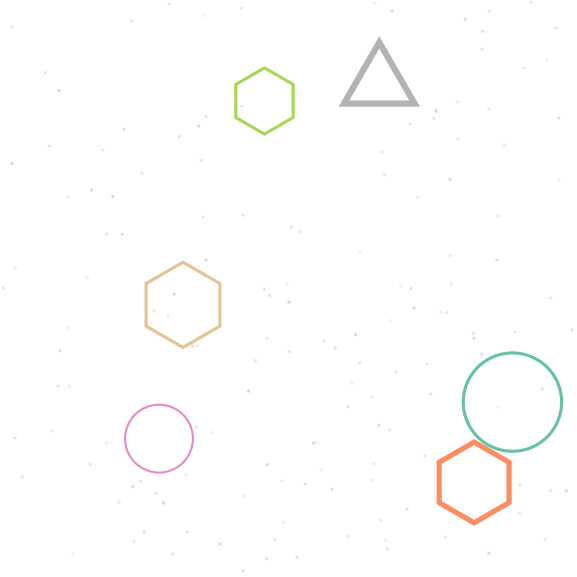[{"shape": "circle", "thickness": 1.5, "radius": 0.43, "center": [0.887, 0.303]}, {"shape": "hexagon", "thickness": 2.5, "radius": 0.35, "center": [0.821, 0.164]}, {"shape": "circle", "thickness": 1, "radius": 0.29, "center": [0.275, 0.24]}, {"shape": "hexagon", "thickness": 1.5, "radius": 0.29, "center": [0.458, 0.824]}, {"shape": "hexagon", "thickness": 1.5, "radius": 0.37, "center": [0.317, 0.471]}, {"shape": "triangle", "thickness": 3, "radius": 0.35, "center": [0.657, 0.855]}]